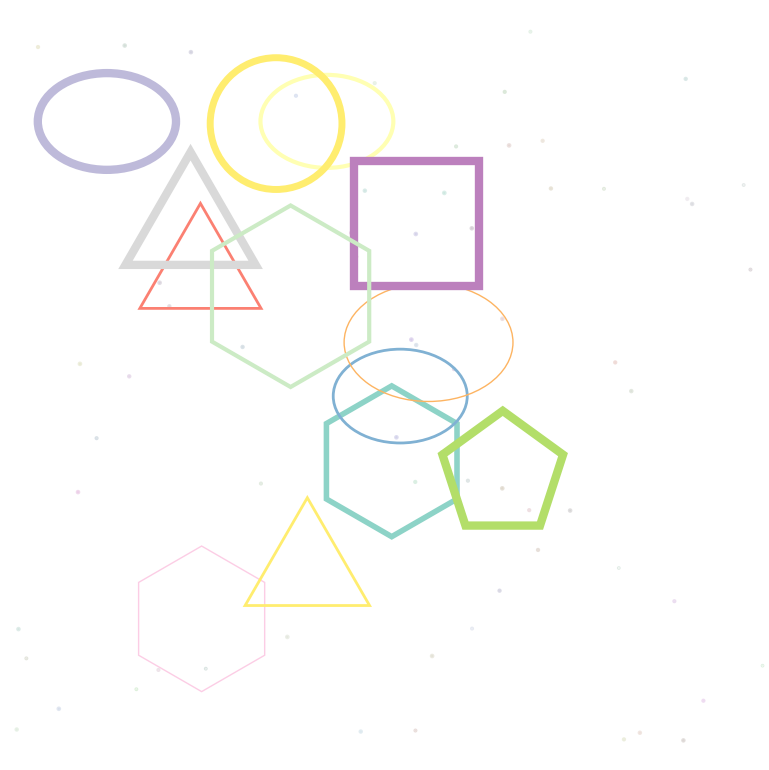[{"shape": "hexagon", "thickness": 2, "radius": 0.49, "center": [0.509, 0.401]}, {"shape": "oval", "thickness": 1.5, "radius": 0.43, "center": [0.425, 0.842]}, {"shape": "oval", "thickness": 3, "radius": 0.45, "center": [0.139, 0.842]}, {"shape": "triangle", "thickness": 1, "radius": 0.45, "center": [0.26, 0.645]}, {"shape": "oval", "thickness": 1, "radius": 0.44, "center": [0.52, 0.486]}, {"shape": "oval", "thickness": 0.5, "radius": 0.55, "center": [0.557, 0.555]}, {"shape": "pentagon", "thickness": 3, "radius": 0.41, "center": [0.653, 0.384]}, {"shape": "hexagon", "thickness": 0.5, "radius": 0.47, "center": [0.262, 0.196]}, {"shape": "triangle", "thickness": 3, "radius": 0.49, "center": [0.247, 0.705]}, {"shape": "square", "thickness": 3, "radius": 0.41, "center": [0.541, 0.71]}, {"shape": "hexagon", "thickness": 1.5, "radius": 0.59, "center": [0.377, 0.615]}, {"shape": "triangle", "thickness": 1, "radius": 0.47, "center": [0.399, 0.26]}, {"shape": "circle", "thickness": 2.5, "radius": 0.43, "center": [0.359, 0.839]}]